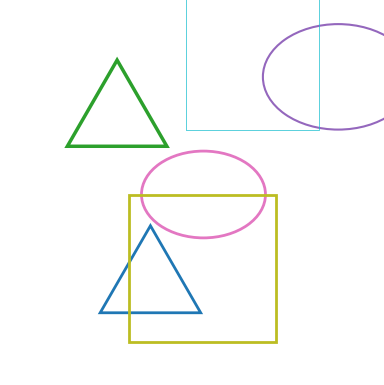[{"shape": "triangle", "thickness": 2, "radius": 0.75, "center": [0.391, 0.263]}, {"shape": "triangle", "thickness": 2.5, "radius": 0.75, "center": [0.304, 0.695]}, {"shape": "oval", "thickness": 1.5, "radius": 0.98, "center": [0.879, 0.8]}, {"shape": "oval", "thickness": 2, "radius": 0.81, "center": [0.528, 0.495]}, {"shape": "square", "thickness": 2, "radius": 0.95, "center": [0.526, 0.302]}, {"shape": "square", "thickness": 0.5, "radius": 0.86, "center": [0.656, 0.836]}]